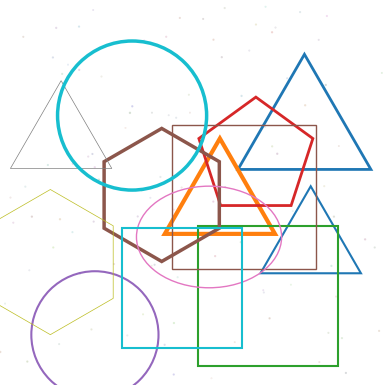[{"shape": "triangle", "thickness": 1.5, "radius": 0.75, "center": [0.807, 0.366]}, {"shape": "triangle", "thickness": 2, "radius": 1.0, "center": [0.791, 0.66]}, {"shape": "triangle", "thickness": 3, "radius": 0.83, "center": [0.571, 0.475]}, {"shape": "square", "thickness": 1.5, "radius": 0.91, "center": [0.695, 0.231]}, {"shape": "pentagon", "thickness": 2, "radius": 0.78, "center": [0.665, 0.592]}, {"shape": "circle", "thickness": 1.5, "radius": 0.83, "center": [0.247, 0.13]}, {"shape": "square", "thickness": 1, "radius": 0.94, "center": [0.633, 0.489]}, {"shape": "hexagon", "thickness": 2.5, "radius": 0.86, "center": [0.42, 0.494]}, {"shape": "oval", "thickness": 1, "radius": 0.94, "center": [0.543, 0.385]}, {"shape": "triangle", "thickness": 0.5, "radius": 0.76, "center": [0.159, 0.638]}, {"shape": "hexagon", "thickness": 0.5, "radius": 0.94, "center": [0.131, 0.319]}, {"shape": "circle", "thickness": 2.5, "radius": 0.97, "center": [0.343, 0.7]}, {"shape": "square", "thickness": 1.5, "radius": 0.78, "center": [0.472, 0.253]}]